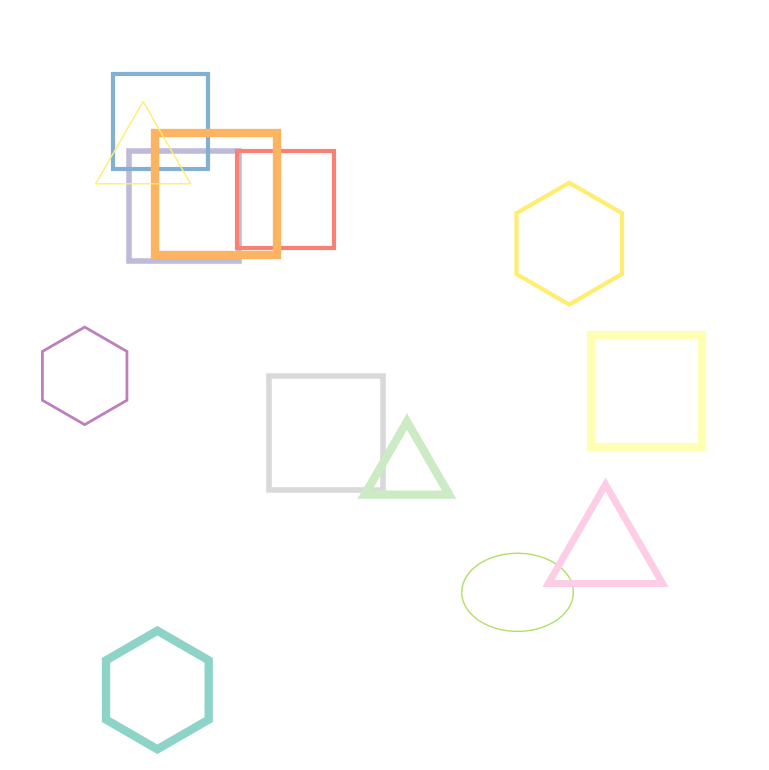[{"shape": "hexagon", "thickness": 3, "radius": 0.39, "center": [0.204, 0.104]}, {"shape": "square", "thickness": 3, "radius": 0.36, "center": [0.839, 0.492]}, {"shape": "square", "thickness": 2, "radius": 0.36, "center": [0.239, 0.732]}, {"shape": "square", "thickness": 1.5, "radius": 0.32, "center": [0.371, 0.741]}, {"shape": "square", "thickness": 1.5, "radius": 0.31, "center": [0.208, 0.842]}, {"shape": "square", "thickness": 3, "radius": 0.4, "center": [0.281, 0.748]}, {"shape": "oval", "thickness": 0.5, "radius": 0.36, "center": [0.672, 0.231]}, {"shape": "triangle", "thickness": 2.5, "radius": 0.43, "center": [0.786, 0.285]}, {"shape": "square", "thickness": 2, "radius": 0.37, "center": [0.424, 0.437]}, {"shape": "hexagon", "thickness": 1, "radius": 0.32, "center": [0.11, 0.512]}, {"shape": "triangle", "thickness": 3, "radius": 0.32, "center": [0.529, 0.389]}, {"shape": "triangle", "thickness": 0.5, "radius": 0.36, "center": [0.186, 0.797]}, {"shape": "hexagon", "thickness": 1.5, "radius": 0.4, "center": [0.739, 0.684]}]